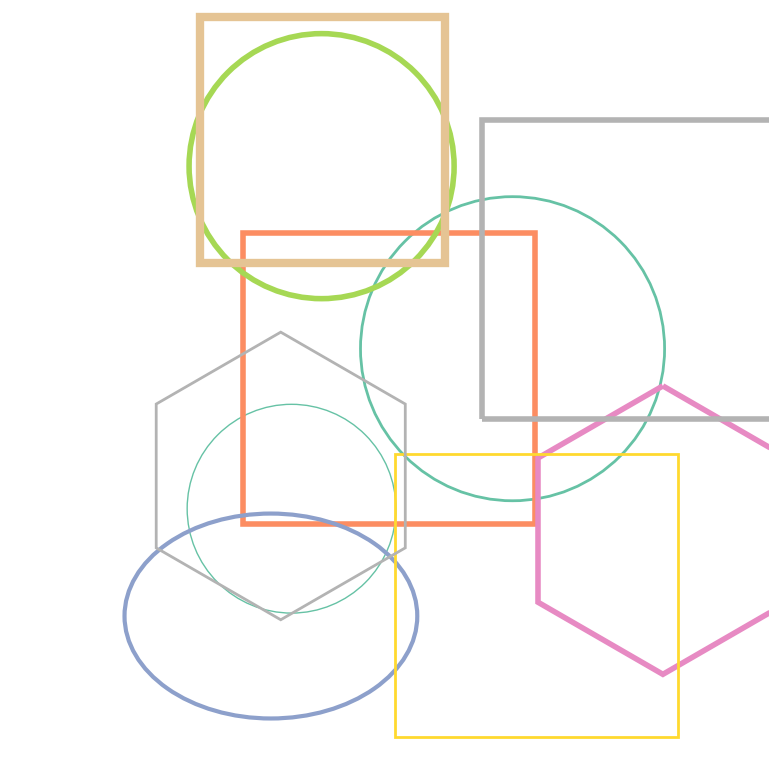[{"shape": "circle", "thickness": 0.5, "radius": 0.68, "center": [0.379, 0.339]}, {"shape": "circle", "thickness": 1, "radius": 0.99, "center": [0.666, 0.547]}, {"shape": "square", "thickness": 2, "radius": 0.95, "center": [0.505, 0.509]}, {"shape": "oval", "thickness": 1.5, "radius": 0.95, "center": [0.352, 0.2]}, {"shape": "hexagon", "thickness": 2, "radius": 0.94, "center": [0.861, 0.312]}, {"shape": "circle", "thickness": 2, "radius": 0.86, "center": [0.418, 0.784]}, {"shape": "square", "thickness": 1, "radius": 0.92, "center": [0.697, 0.227]}, {"shape": "square", "thickness": 3, "radius": 0.8, "center": [0.419, 0.818]}, {"shape": "hexagon", "thickness": 1, "radius": 0.93, "center": [0.365, 0.382]}, {"shape": "square", "thickness": 2, "radius": 0.97, "center": [0.821, 0.65]}]